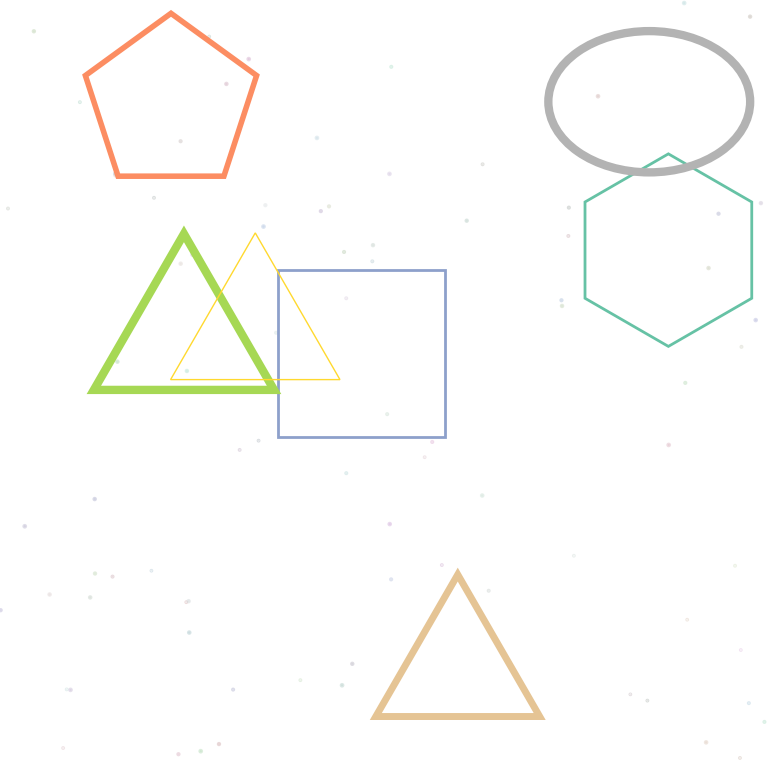[{"shape": "hexagon", "thickness": 1, "radius": 0.63, "center": [0.868, 0.675]}, {"shape": "pentagon", "thickness": 2, "radius": 0.58, "center": [0.222, 0.866]}, {"shape": "square", "thickness": 1, "radius": 0.54, "center": [0.469, 0.541]}, {"shape": "triangle", "thickness": 3, "radius": 0.68, "center": [0.239, 0.561]}, {"shape": "triangle", "thickness": 0.5, "radius": 0.64, "center": [0.332, 0.571]}, {"shape": "triangle", "thickness": 2.5, "radius": 0.61, "center": [0.594, 0.131]}, {"shape": "oval", "thickness": 3, "radius": 0.66, "center": [0.843, 0.868]}]